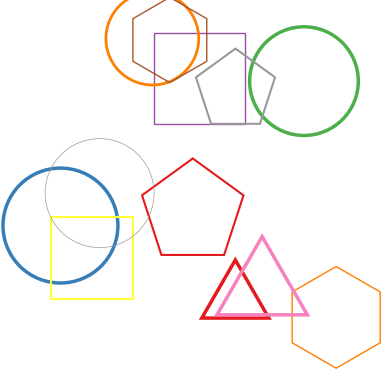[{"shape": "triangle", "thickness": 2.5, "radius": 0.5, "center": [0.611, 0.224]}, {"shape": "pentagon", "thickness": 1.5, "radius": 0.69, "center": [0.501, 0.45]}, {"shape": "circle", "thickness": 2.5, "radius": 0.75, "center": [0.157, 0.414]}, {"shape": "circle", "thickness": 2.5, "radius": 0.71, "center": [0.79, 0.789]}, {"shape": "square", "thickness": 1, "radius": 0.59, "center": [0.519, 0.797]}, {"shape": "hexagon", "thickness": 1, "radius": 0.66, "center": [0.873, 0.176]}, {"shape": "circle", "thickness": 2, "radius": 0.6, "center": [0.396, 0.9]}, {"shape": "square", "thickness": 1.5, "radius": 0.53, "center": [0.239, 0.33]}, {"shape": "hexagon", "thickness": 1, "radius": 0.55, "center": [0.441, 0.896]}, {"shape": "triangle", "thickness": 2.5, "radius": 0.68, "center": [0.681, 0.25]}, {"shape": "pentagon", "thickness": 1.5, "radius": 0.54, "center": [0.612, 0.766]}, {"shape": "circle", "thickness": 0.5, "radius": 0.71, "center": [0.259, 0.498]}]